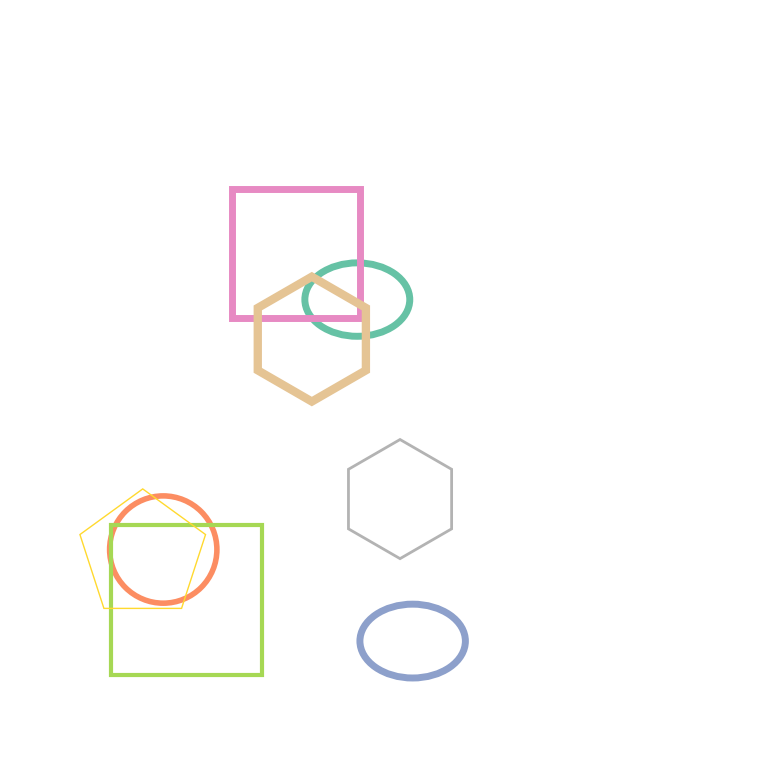[{"shape": "oval", "thickness": 2.5, "radius": 0.34, "center": [0.464, 0.611]}, {"shape": "circle", "thickness": 2, "radius": 0.35, "center": [0.212, 0.286]}, {"shape": "oval", "thickness": 2.5, "radius": 0.34, "center": [0.536, 0.167]}, {"shape": "square", "thickness": 2.5, "radius": 0.42, "center": [0.384, 0.671]}, {"shape": "square", "thickness": 1.5, "radius": 0.49, "center": [0.242, 0.221]}, {"shape": "pentagon", "thickness": 0.5, "radius": 0.43, "center": [0.185, 0.279]}, {"shape": "hexagon", "thickness": 3, "radius": 0.41, "center": [0.405, 0.56]}, {"shape": "hexagon", "thickness": 1, "radius": 0.39, "center": [0.52, 0.352]}]